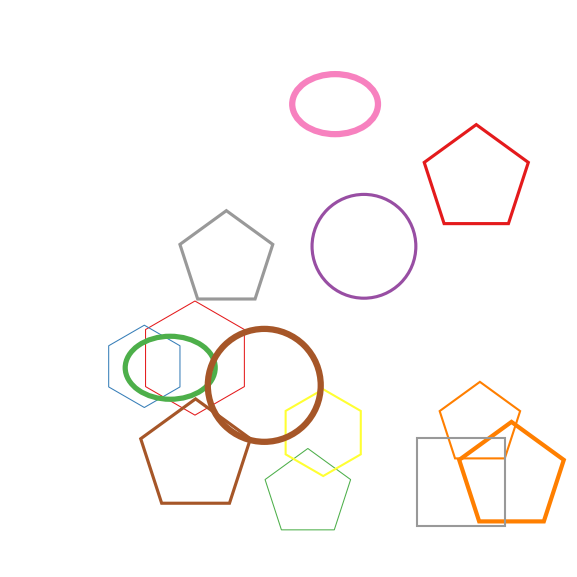[{"shape": "pentagon", "thickness": 1.5, "radius": 0.47, "center": [0.825, 0.689]}, {"shape": "hexagon", "thickness": 0.5, "radius": 0.49, "center": [0.338, 0.379]}, {"shape": "hexagon", "thickness": 0.5, "radius": 0.36, "center": [0.25, 0.365]}, {"shape": "oval", "thickness": 2.5, "radius": 0.39, "center": [0.295, 0.362]}, {"shape": "pentagon", "thickness": 0.5, "radius": 0.39, "center": [0.533, 0.145]}, {"shape": "circle", "thickness": 1.5, "radius": 0.45, "center": [0.63, 0.573]}, {"shape": "pentagon", "thickness": 2, "radius": 0.48, "center": [0.886, 0.173]}, {"shape": "pentagon", "thickness": 1, "radius": 0.37, "center": [0.831, 0.265]}, {"shape": "hexagon", "thickness": 1, "radius": 0.38, "center": [0.56, 0.25]}, {"shape": "circle", "thickness": 3, "radius": 0.49, "center": [0.458, 0.332]}, {"shape": "pentagon", "thickness": 1.5, "radius": 0.5, "center": [0.339, 0.209]}, {"shape": "oval", "thickness": 3, "radius": 0.37, "center": [0.58, 0.819]}, {"shape": "pentagon", "thickness": 1.5, "radius": 0.42, "center": [0.392, 0.55]}, {"shape": "square", "thickness": 1, "radius": 0.38, "center": [0.798, 0.164]}]